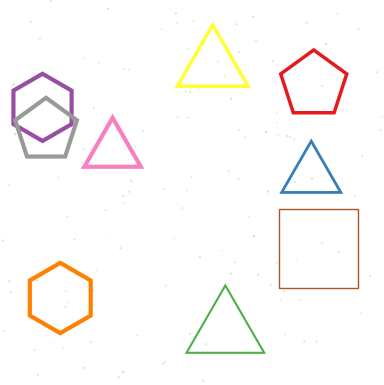[{"shape": "pentagon", "thickness": 2.5, "radius": 0.45, "center": [0.815, 0.78]}, {"shape": "triangle", "thickness": 2, "radius": 0.44, "center": [0.808, 0.545]}, {"shape": "triangle", "thickness": 1.5, "radius": 0.58, "center": [0.585, 0.142]}, {"shape": "hexagon", "thickness": 3, "radius": 0.44, "center": [0.11, 0.721]}, {"shape": "hexagon", "thickness": 3, "radius": 0.46, "center": [0.157, 0.226]}, {"shape": "triangle", "thickness": 2.5, "radius": 0.53, "center": [0.553, 0.829]}, {"shape": "square", "thickness": 1, "radius": 0.52, "center": [0.827, 0.355]}, {"shape": "triangle", "thickness": 3, "radius": 0.42, "center": [0.292, 0.609]}, {"shape": "pentagon", "thickness": 3, "radius": 0.42, "center": [0.12, 0.662]}]